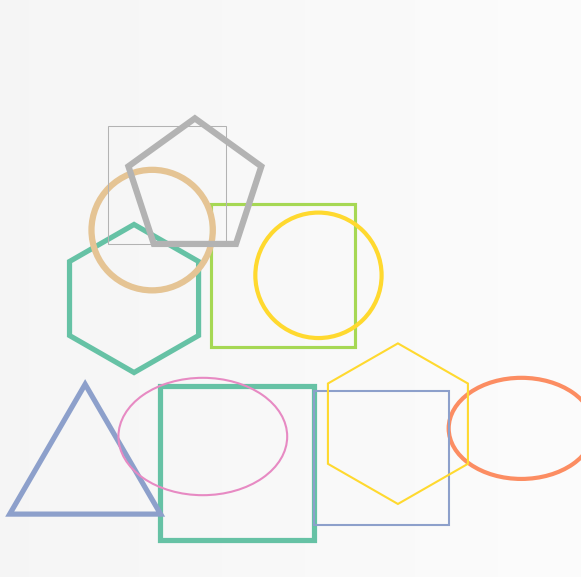[{"shape": "hexagon", "thickness": 2.5, "radius": 0.64, "center": [0.231, 0.482]}, {"shape": "square", "thickness": 2.5, "radius": 0.66, "center": [0.408, 0.197]}, {"shape": "oval", "thickness": 2, "radius": 0.63, "center": [0.897, 0.257]}, {"shape": "triangle", "thickness": 2.5, "radius": 0.75, "center": [0.146, 0.184]}, {"shape": "square", "thickness": 1, "radius": 0.58, "center": [0.657, 0.206]}, {"shape": "oval", "thickness": 1, "radius": 0.73, "center": [0.349, 0.243]}, {"shape": "square", "thickness": 1.5, "radius": 0.62, "center": [0.488, 0.523]}, {"shape": "circle", "thickness": 2, "radius": 0.54, "center": [0.548, 0.522]}, {"shape": "hexagon", "thickness": 1, "radius": 0.7, "center": [0.685, 0.266]}, {"shape": "circle", "thickness": 3, "radius": 0.52, "center": [0.262, 0.601]}, {"shape": "pentagon", "thickness": 3, "radius": 0.6, "center": [0.335, 0.674]}, {"shape": "square", "thickness": 0.5, "radius": 0.51, "center": [0.288, 0.679]}]